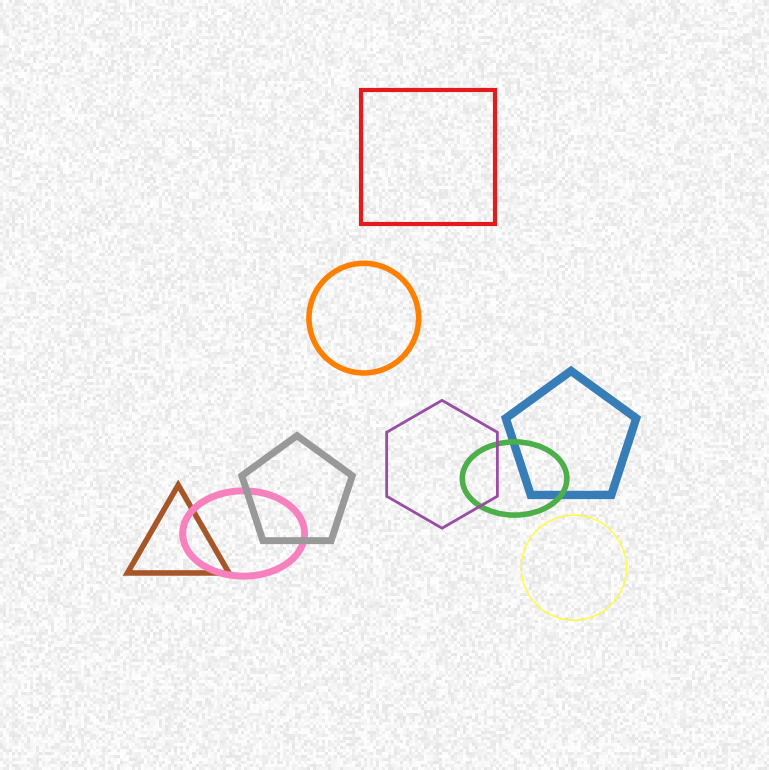[{"shape": "square", "thickness": 1.5, "radius": 0.43, "center": [0.556, 0.796]}, {"shape": "pentagon", "thickness": 3, "radius": 0.45, "center": [0.742, 0.429]}, {"shape": "oval", "thickness": 2, "radius": 0.34, "center": [0.668, 0.379]}, {"shape": "hexagon", "thickness": 1, "radius": 0.42, "center": [0.574, 0.397]}, {"shape": "circle", "thickness": 2, "radius": 0.36, "center": [0.472, 0.587]}, {"shape": "circle", "thickness": 0.5, "radius": 0.34, "center": [0.745, 0.263]}, {"shape": "triangle", "thickness": 2, "radius": 0.38, "center": [0.231, 0.294]}, {"shape": "oval", "thickness": 2.5, "radius": 0.4, "center": [0.316, 0.307]}, {"shape": "pentagon", "thickness": 2.5, "radius": 0.38, "center": [0.386, 0.359]}]